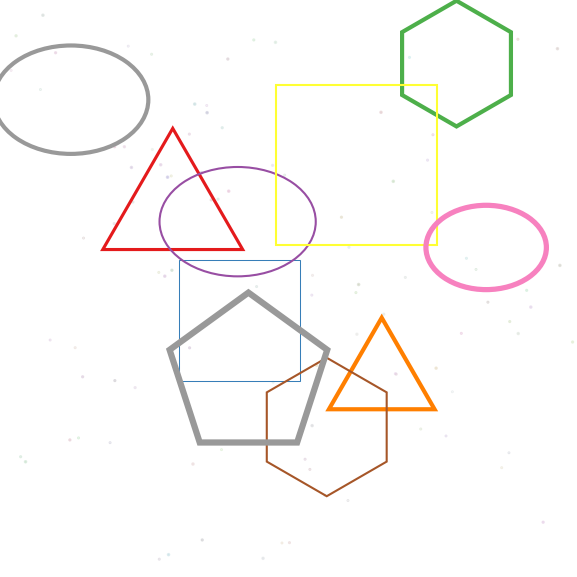[{"shape": "triangle", "thickness": 1.5, "radius": 0.7, "center": [0.299, 0.637]}, {"shape": "square", "thickness": 0.5, "radius": 0.52, "center": [0.414, 0.444]}, {"shape": "hexagon", "thickness": 2, "radius": 0.54, "center": [0.79, 0.889]}, {"shape": "oval", "thickness": 1, "radius": 0.68, "center": [0.411, 0.615]}, {"shape": "triangle", "thickness": 2, "radius": 0.53, "center": [0.661, 0.343]}, {"shape": "square", "thickness": 1, "radius": 0.7, "center": [0.618, 0.714]}, {"shape": "hexagon", "thickness": 1, "radius": 0.6, "center": [0.566, 0.26]}, {"shape": "oval", "thickness": 2.5, "radius": 0.52, "center": [0.842, 0.571]}, {"shape": "pentagon", "thickness": 3, "radius": 0.72, "center": [0.43, 0.349]}, {"shape": "oval", "thickness": 2, "radius": 0.67, "center": [0.123, 0.827]}]